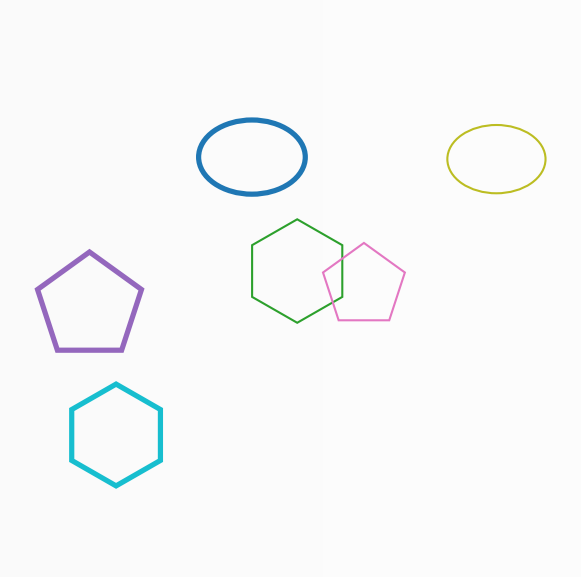[{"shape": "oval", "thickness": 2.5, "radius": 0.46, "center": [0.433, 0.727]}, {"shape": "hexagon", "thickness": 1, "radius": 0.45, "center": [0.511, 0.53]}, {"shape": "pentagon", "thickness": 2.5, "radius": 0.47, "center": [0.154, 0.469]}, {"shape": "pentagon", "thickness": 1, "radius": 0.37, "center": [0.626, 0.504]}, {"shape": "oval", "thickness": 1, "radius": 0.42, "center": [0.854, 0.724]}, {"shape": "hexagon", "thickness": 2.5, "radius": 0.44, "center": [0.2, 0.246]}]